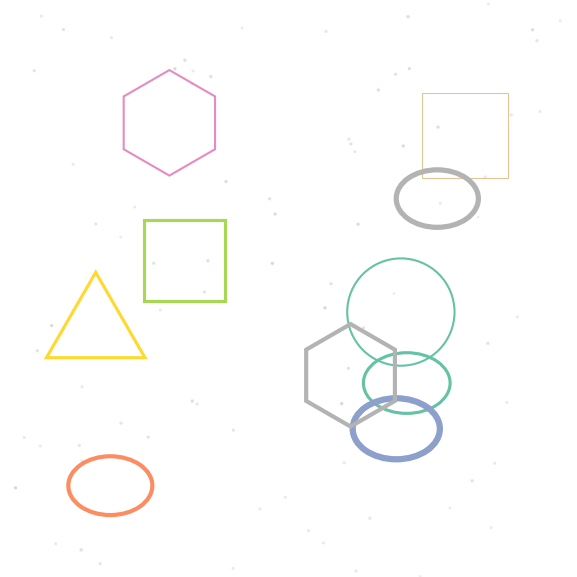[{"shape": "oval", "thickness": 1.5, "radius": 0.38, "center": [0.704, 0.336]}, {"shape": "circle", "thickness": 1, "radius": 0.46, "center": [0.694, 0.459]}, {"shape": "oval", "thickness": 2, "radius": 0.36, "center": [0.191, 0.158]}, {"shape": "oval", "thickness": 3, "radius": 0.38, "center": [0.686, 0.257]}, {"shape": "hexagon", "thickness": 1, "radius": 0.46, "center": [0.293, 0.786]}, {"shape": "square", "thickness": 1.5, "radius": 0.35, "center": [0.32, 0.548]}, {"shape": "triangle", "thickness": 1.5, "radius": 0.49, "center": [0.166, 0.429]}, {"shape": "square", "thickness": 0.5, "radius": 0.37, "center": [0.805, 0.764]}, {"shape": "hexagon", "thickness": 2, "radius": 0.44, "center": [0.607, 0.349]}, {"shape": "oval", "thickness": 2.5, "radius": 0.36, "center": [0.757, 0.655]}]